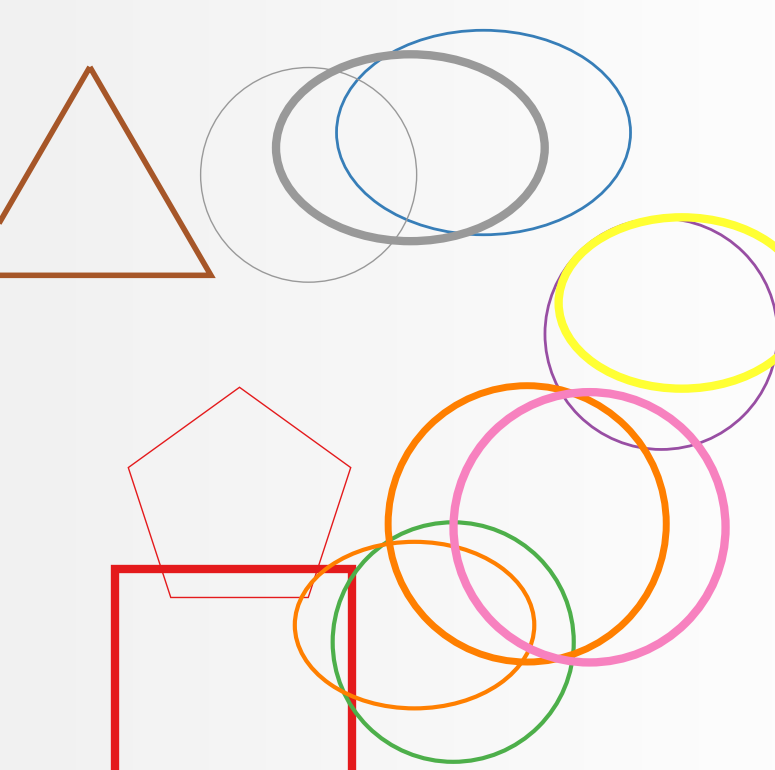[{"shape": "square", "thickness": 3, "radius": 0.76, "center": [0.302, 0.108]}, {"shape": "pentagon", "thickness": 0.5, "radius": 0.75, "center": [0.309, 0.346]}, {"shape": "oval", "thickness": 1, "radius": 0.95, "center": [0.624, 0.828]}, {"shape": "circle", "thickness": 1.5, "radius": 0.78, "center": [0.585, 0.166]}, {"shape": "circle", "thickness": 1, "radius": 0.75, "center": [0.853, 0.566]}, {"shape": "circle", "thickness": 2.5, "radius": 0.9, "center": [0.68, 0.32]}, {"shape": "oval", "thickness": 1.5, "radius": 0.77, "center": [0.535, 0.188]}, {"shape": "oval", "thickness": 3, "radius": 0.79, "center": [0.88, 0.607]}, {"shape": "triangle", "thickness": 2, "radius": 0.9, "center": [0.116, 0.733]}, {"shape": "circle", "thickness": 3, "radius": 0.88, "center": [0.761, 0.315]}, {"shape": "oval", "thickness": 3, "radius": 0.87, "center": [0.529, 0.808]}, {"shape": "circle", "thickness": 0.5, "radius": 0.7, "center": [0.398, 0.773]}]